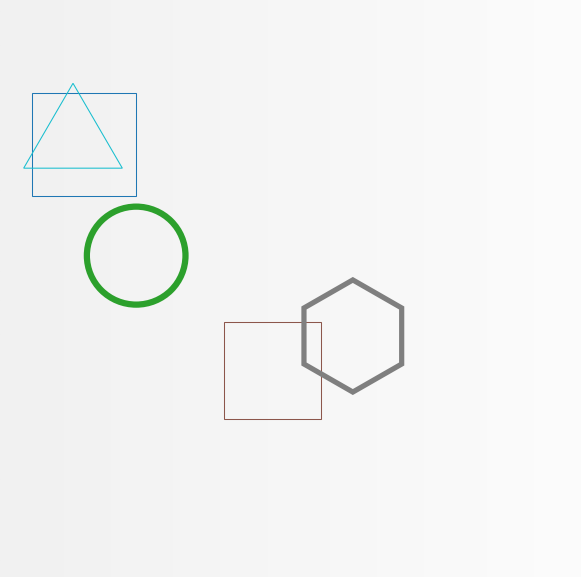[{"shape": "square", "thickness": 0.5, "radius": 0.45, "center": [0.145, 0.749]}, {"shape": "circle", "thickness": 3, "radius": 0.42, "center": [0.234, 0.556]}, {"shape": "square", "thickness": 0.5, "radius": 0.42, "center": [0.469, 0.358]}, {"shape": "hexagon", "thickness": 2.5, "radius": 0.49, "center": [0.607, 0.417]}, {"shape": "triangle", "thickness": 0.5, "radius": 0.49, "center": [0.126, 0.757]}]